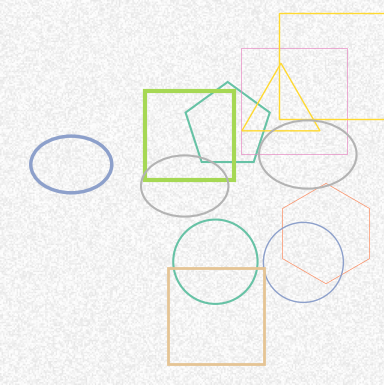[{"shape": "circle", "thickness": 1.5, "radius": 0.55, "center": [0.56, 0.32]}, {"shape": "pentagon", "thickness": 1.5, "radius": 0.57, "center": [0.591, 0.672]}, {"shape": "hexagon", "thickness": 0.5, "radius": 0.65, "center": [0.847, 0.393]}, {"shape": "oval", "thickness": 2.5, "radius": 0.53, "center": [0.185, 0.573]}, {"shape": "circle", "thickness": 1, "radius": 0.52, "center": [0.788, 0.318]}, {"shape": "square", "thickness": 0.5, "radius": 0.69, "center": [0.763, 0.737]}, {"shape": "square", "thickness": 3, "radius": 0.58, "center": [0.492, 0.648]}, {"shape": "triangle", "thickness": 1, "radius": 0.59, "center": [0.73, 0.719]}, {"shape": "square", "thickness": 1, "radius": 0.69, "center": [0.863, 0.828]}, {"shape": "square", "thickness": 2, "radius": 0.62, "center": [0.561, 0.179]}, {"shape": "oval", "thickness": 1.5, "radius": 0.57, "center": [0.48, 0.517]}, {"shape": "oval", "thickness": 1.5, "radius": 0.63, "center": [0.799, 0.599]}]